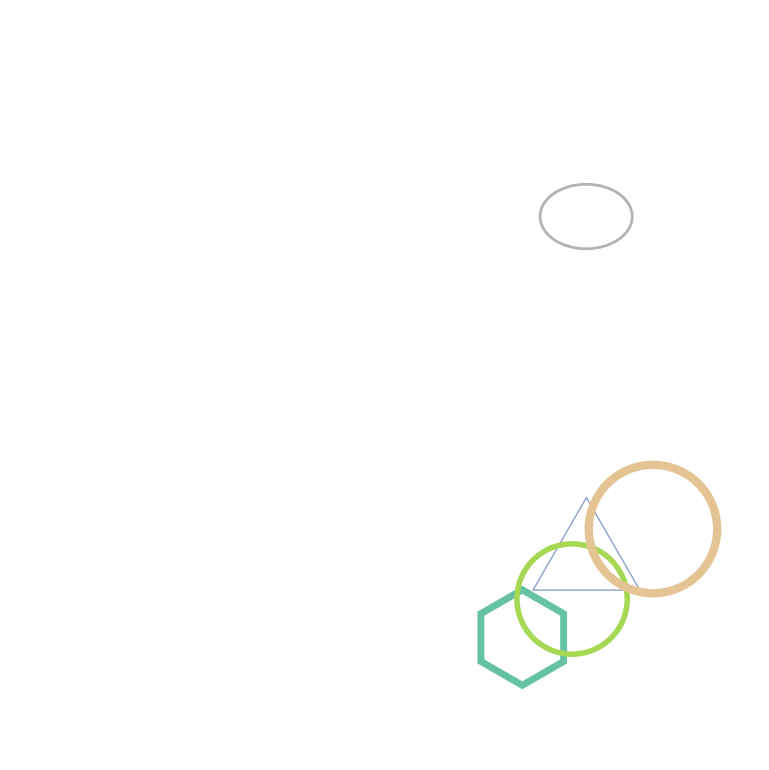[{"shape": "hexagon", "thickness": 2.5, "radius": 0.31, "center": [0.678, 0.172]}, {"shape": "triangle", "thickness": 0.5, "radius": 0.4, "center": [0.762, 0.274]}, {"shape": "circle", "thickness": 2, "radius": 0.36, "center": [0.743, 0.222]}, {"shape": "circle", "thickness": 3, "radius": 0.42, "center": [0.848, 0.313]}, {"shape": "oval", "thickness": 1, "radius": 0.3, "center": [0.761, 0.719]}]